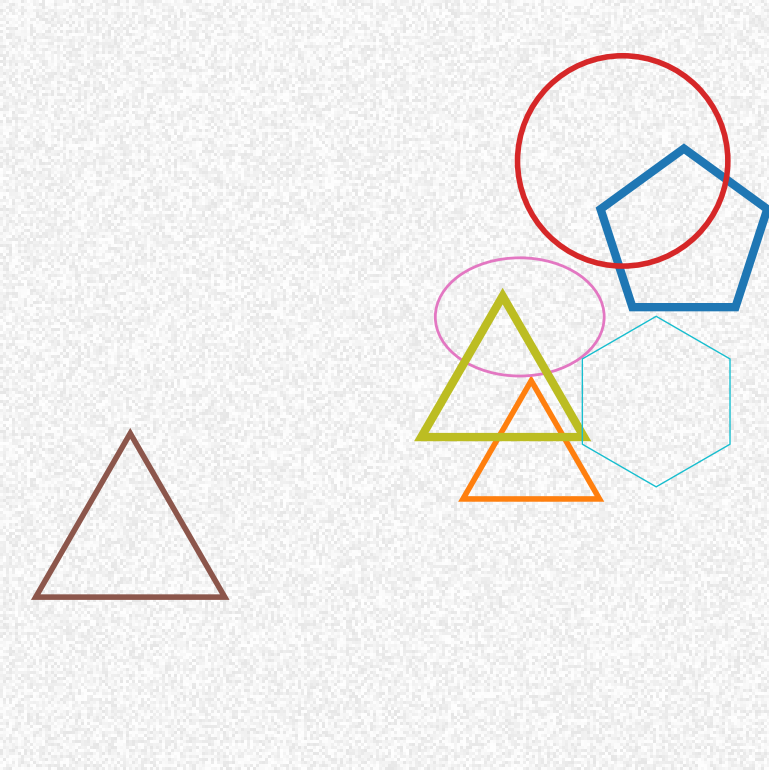[{"shape": "pentagon", "thickness": 3, "radius": 0.57, "center": [0.888, 0.693]}, {"shape": "triangle", "thickness": 2, "radius": 0.51, "center": [0.69, 0.403]}, {"shape": "circle", "thickness": 2, "radius": 0.68, "center": [0.809, 0.791]}, {"shape": "triangle", "thickness": 2, "radius": 0.71, "center": [0.169, 0.295]}, {"shape": "oval", "thickness": 1, "radius": 0.55, "center": [0.675, 0.588]}, {"shape": "triangle", "thickness": 3, "radius": 0.61, "center": [0.653, 0.493]}, {"shape": "hexagon", "thickness": 0.5, "radius": 0.55, "center": [0.852, 0.478]}]